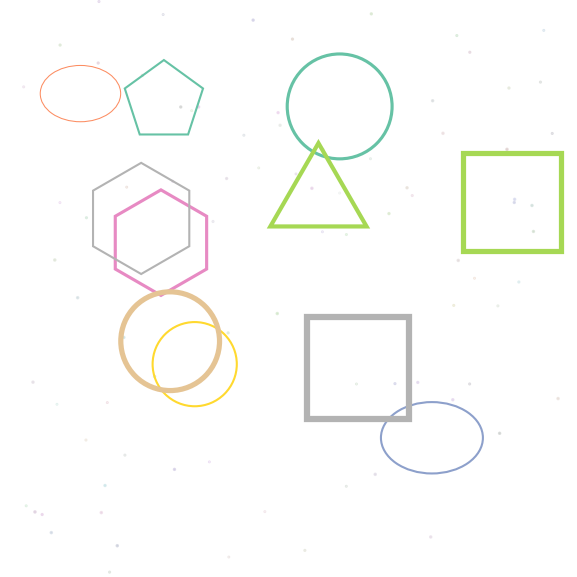[{"shape": "pentagon", "thickness": 1, "radius": 0.36, "center": [0.284, 0.824]}, {"shape": "circle", "thickness": 1.5, "radius": 0.45, "center": [0.588, 0.815]}, {"shape": "oval", "thickness": 0.5, "radius": 0.35, "center": [0.139, 0.837]}, {"shape": "oval", "thickness": 1, "radius": 0.44, "center": [0.748, 0.241]}, {"shape": "hexagon", "thickness": 1.5, "radius": 0.46, "center": [0.279, 0.579]}, {"shape": "triangle", "thickness": 2, "radius": 0.48, "center": [0.551, 0.655]}, {"shape": "square", "thickness": 2.5, "radius": 0.42, "center": [0.887, 0.65]}, {"shape": "circle", "thickness": 1, "radius": 0.36, "center": [0.337, 0.369]}, {"shape": "circle", "thickness": 2.5, "radius": 0.43, "center": [0.295, 0.408]}, {"shape": "square", "thickness": 3, "radius": 0.44, "center": [0.62, 0.362]}, {"shape": "hexagon", "thickness": 1, "radius": 0.48, "center": [0.244, 0.621]}]